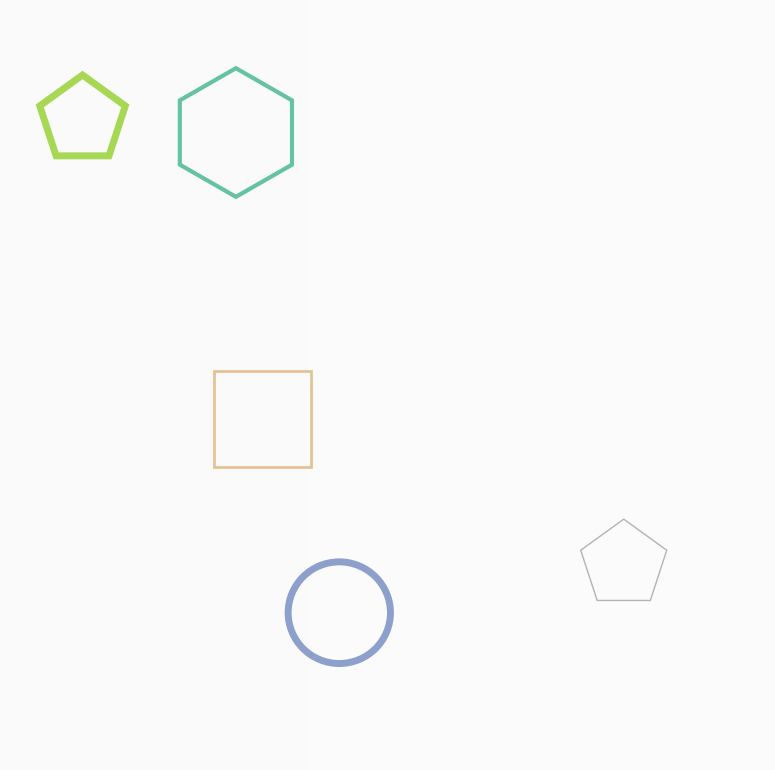[{"shape": "hexagon", "thickness": 1.5, "radius": 0.42, "center": [0.304, 0.828]}, {"shape": "circle", "thickness": 2.5, "radius": 0.33, "center": [0.438, 0.204]}, {"shape": "pentagon", "thickness": 2.5, "radius": 0.29, "center": [0.107, 0.845]}, {"shape": "square", "thickness": 1, "radius": 0.31, "center": [0.339, 0.456]}, {"shape": "pentagon", "thickness": 0.5, "radius": 0.29, "center": [0.805, 0.267]}]